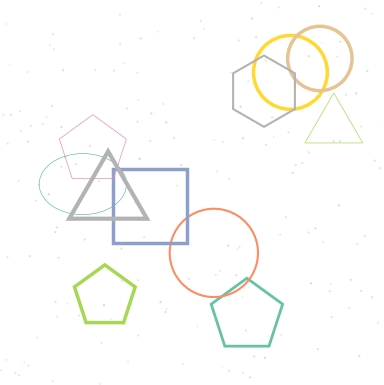[{"shape": "oval", "thickness": 0.5, "radius": 0.57, "center": [0.215, 0.522]}, {"shape": "pentagon", "thickness": 2, "radius": 0.49, "center": [0.641, 0.18]}, {"shape": "circle", "thickness": 1.5, "radius": 0.57, "center": [0.555, 0.343]}, {"shape": "square", "thickness": 2.5, "radius": 0.48, "center": [0.389, 0.465]}, {"shape": "pentagon", "thickness": 0.5, "radius": 0.46, "center": [0.241, 0.611]}, {"shape": "triangle", "thickness": 0.5, "radius": 0.43, "center": [0.867, 0.672]}, {"shape": "pentagon", "thickness": 2.5, "radius": 0.41, "center": [0.272, 0.229]}, {"shape": "circle", "thickness": 2.5, "radius": 0.48, "center": [0.754, 0.812]}, {"shape": "circle", "thickness": 2.5, "radius": 0.42, "center": [0.831, 0.848]}, {"shape": "triangle", "thickness": 3, "radius": 0.58, "center": [0.281, 0.49]}, {"shape": "hexagon", "thickness": 1.5, "radius": 0.46, "center": [0.686, 0.763]}]